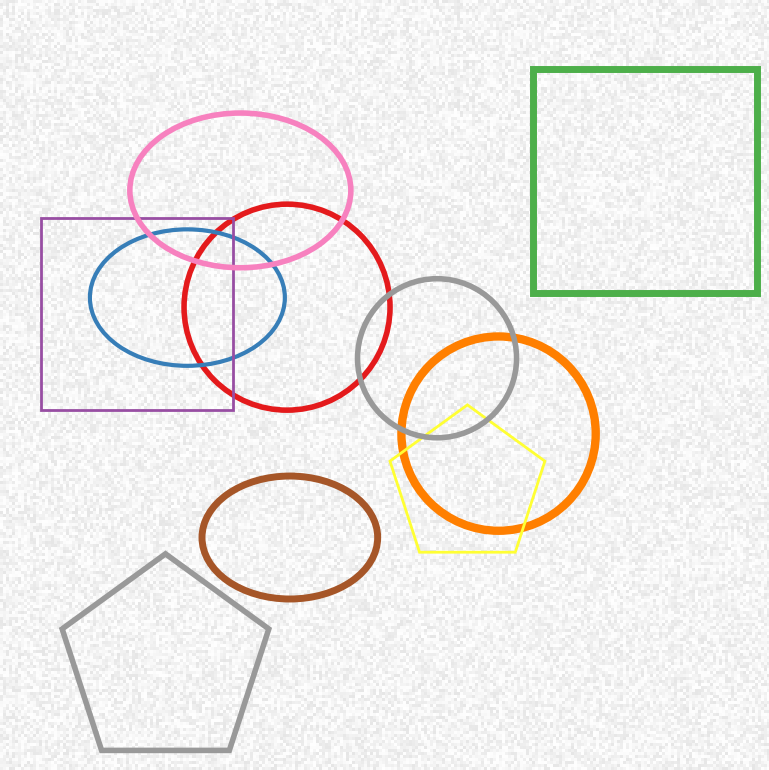[{"shape": "circle", "thickness": 2, "radius": 0.67, "center": [0.373, 0.601]}, {"shape": "oval", "thickness": 1.5, "radius": 0.63, "center": [0.243, 0.614]}, {"shape": "square", "thickness": 2.5, "radius": 0.73, "center": [0.838, 0.765]}, {"shape": "square", "thickness": 1, "radius": 0.62, "center": [0.178, 0.593]}, {"shape": "circle", "thickness": 3, "radius": 0.63, "center": [0.647, 0.437]}, {"shape": "pentagon", "thickness": 1, "radius": 0.53, "center": [0.607, 0.368]}, {"shape": "oval", "thickness": 2.5, "radius": 0.57, "center": [0.376, 0.302]}, {"shape": "oval", "thickness": 2, "radius": 0.72, "center": [0.312, 0.753]}, {"shape": "circle", "thickness": 2, "radius": 0.52, "center": [0.568, 0.535]}, {"shape": "pentagon", "thickness": 2, "radius": 0.71, "center": [0.215, 0.14]}]